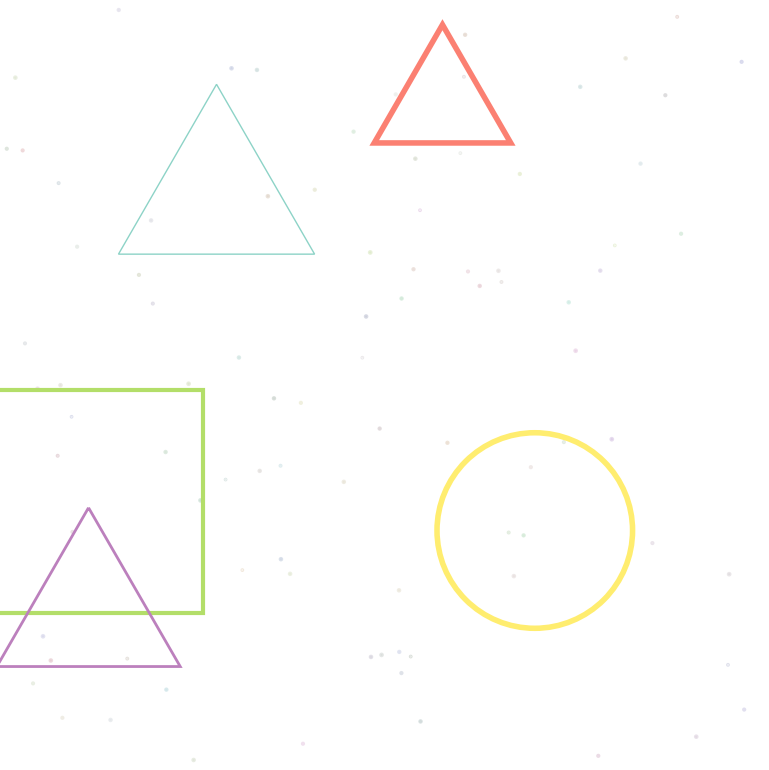[{"shape": "triangle", "thickness": 0.5, "radius": 0.74, "center": [0.281, 0.743]}, {"shape": "triangle", "thickness": 2, "radius": 0.51, "center": [0.575, 0.866]}, {"shape": "square", "thickness": 1.5, "radius": 0.72, "center": [0.118, 0.349]}, {"shape": "triangle", "thickness": 1, "radius": 0.69, "center": [0.115, 0.203]}, {"shape": "circle", "thickness": 2, "radius": 0.63, "center": [0.695, 0.311]}]